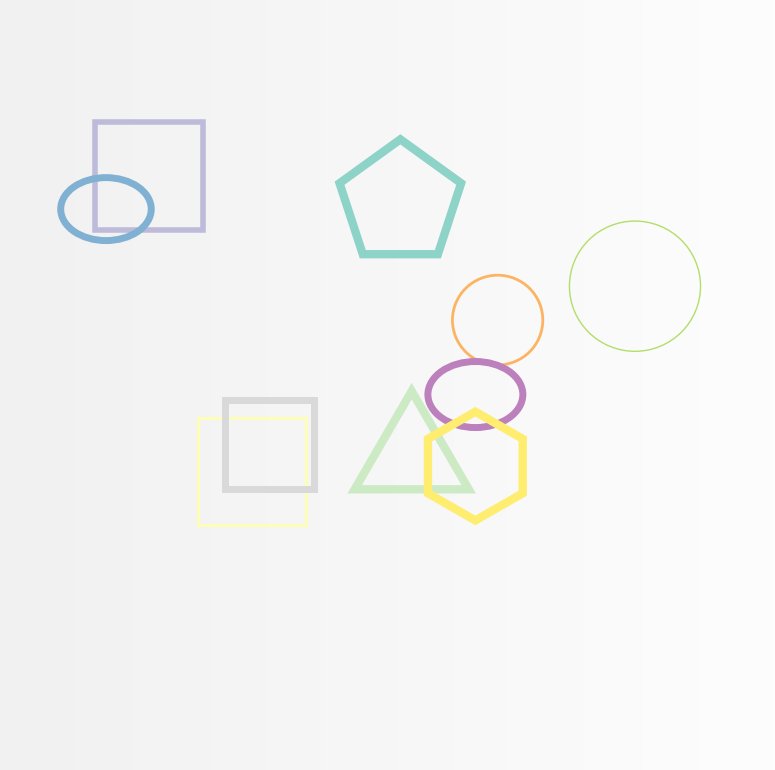[{"shape": "pentagon", "thickness": 3, "radius": 0.41, "center": [0.517, 0.737]}, {"shape": "square", "thickness": 1, "radius": 0.35, "center": [0.325, 0.388]}, {"shape": "square", "thickness": 2, "radius": 0.35, "center": [0.192, 0.772]}, {"shape": "oval", "thickness": 2.5, "radius": 0.29, "center": [0.137, 0.728]}, {"shape": "circle", "thickness": 1, "radius": 0.29, "center": [0.642, 0.584]}, {"shape": "circle", "thickness": 0.5, "radius": 0.42, "center": [0.819, 0.628]}, {"shape": "square", "thickness": 2.5, "radius": 0.29, "center": [0.347, 0.423]}, {"shape": "oval", "thickness": 2.5, "radius": 0.31, "center": [0.613, 0.488]}, {"shape": "triangle", "thickness": 3, "radius": 0.42, "center": [0.531, 0.407]}, {"shape": "hexagon", "thickness": 3, "radius": 0.35, "center": [0.613, 0.395]}]